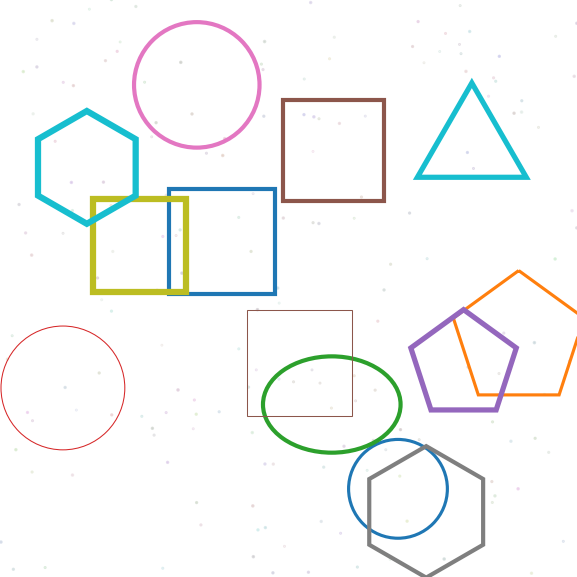[{"shape": "square", "thickness": 2, "radius": 0.46, "center": [0.384, 0.581]}, {"shape": "circle", "thickness": 1.5, "radius": 0.43, "center": [0.689, 0.153]}, {"shape": "pentagon", "thickness": 1.5, "radius": 0.6, "center": [0.898, 0.412]}, {"shape": "oval", "thickness": 2, "radius": 0.6, "center": [0.575, 0.299]}, {"shape": "circle", "thickness": 0.5, "radius": 0.54, "center": [0.109, 0.327]}, {"shape": "pentagon", "thickness": 2.5, "radius": 0.48, "center": [0.803, 0.367]}, {"shape": "square", "thickness": 0.5, "radius": 0.46, "center": [0.519, 0.371]}, {"shape": "square", "thickness": 2, "radius": 0.44, "center": [0.577, 0.738]}, {"shape": "circle", "thickness": 2, "radius": 0.54, "center": [0.341, 0.852]}, {"shape": "hexagon", "thickness": 2, "radius": 0.57, "center": [0.738, 0.113]}, {"shape": "square", "thickness": 3, "radius": 0.4, "center": [0.242, 0.574]}, {"shape": "hexagon", "thickness": 3, "radius": 0.49, "center": [0.15, 0.709]}, {"shape": "triangle", "thickness": 2.5, "radius": 0.54, "center": [0.817, 0.747]}]